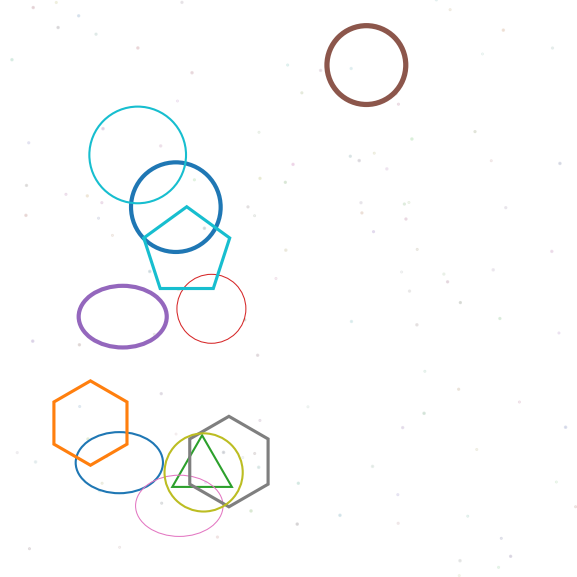[{"shape": "circle", "thickness": 2, "radius": 0.39, "center": [0.304, 0.64]}, {"shape": "oval", "thickness": 1, "radius": 0.38, "center": [0.207, 0.198]}, {"shape": "hexagon", "thickness": 1.5, "radius": 0.37, "center": [0.157, 0.267]}, {"shape": "triangle", "thickness": 1, "radius": 0.3, "center": [0.35, 0.186]}, {"shape": "circle", "thickness": 0.5, "radius": 0.3, "center": [0.366, 0.464]}, {"shape": "oval", "thickness": 2, "radius": 0.38, "center": [0.212, 0.451]}, {"shape": "circle", "thickness": 2.5, "radius": 0.34, "center": [0.634, 0.886]}, {"shape": "oval", "thickness": 0.5, "radius": 0.38, "center": [0.31, 0.123]}, {"shape": "hexagon", "thickness": 1.5, "radius": 0.39, "center": [0.396, 0.2]}, {"shape": "circle", "thickness": 1, "radius": 0.34, "center": [0.353, 0.181]}, {"shape": "pentagon", "thickness": 1.5, "radius": 0.39, "center": [0.323, 0.563]}, {"shape": "circle", "thickness": 1, "radius": 0.42, "center": [0.238, 0.731]}]